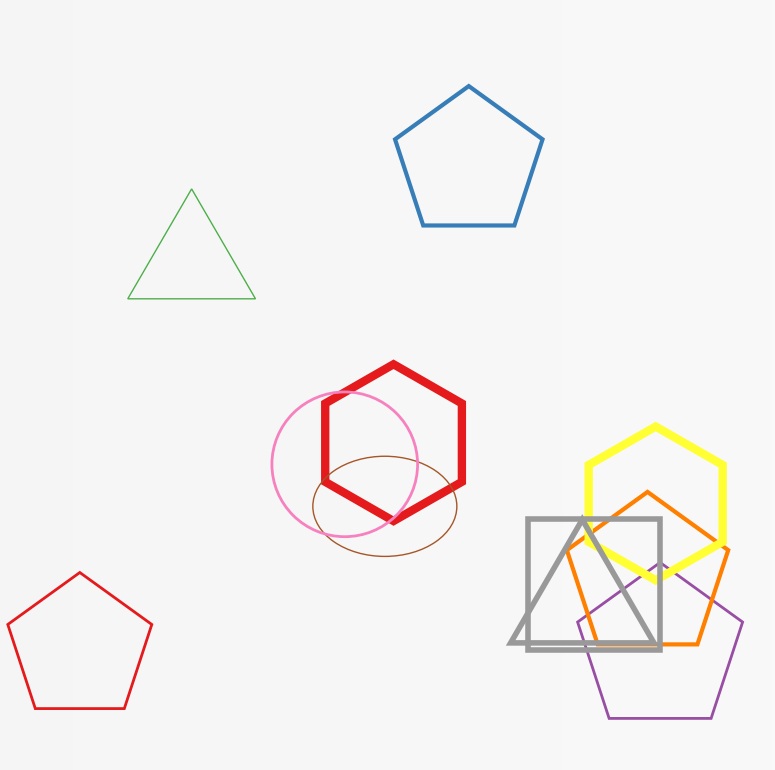[{"shape": "pentagon", "thickness": 1, "radius": 0.49, "center": [0.103, 0.159]}, {"shape": "hexagon", "thickness": 3, "radius": 0.51, "center": [0.508, 0.425]}, {"shape": "pentagon", "thickness": 1.5, "radius": 0.5, "center": [0.605, 0.788]}, {"shape": "triangle", "thickness": 0.5, "radius": 0.48, "center": [0.247, 0.66]}, {"shape": "pentagon", "thickness": 1, "radius": 0.56, "center": [0.852, 0.158]}, {"shape": "pentagon", "thickness": 1.5, "radius": 0.55, "center": [0.836, 0.252]}, {"shape": "hexagon", "thickness": 3, "radius": 0.5, "center": [0.846, 0.346]}, {"shape": "oval", "thickness": 0.5, "radius": 0.46, "center": [0.497, 0.342]}, {"shape": "circle", "thickness": 1, "radius": 0.47, "center": [0.445, 0.397]}, {"shape": "triangle", "thickness": 2, "radius": 0.53, "center": [0.751, 0.218]}, {"shape": "square", "thickness": 2, "radius": 0.43, "center": [0.766, 0.241]}]